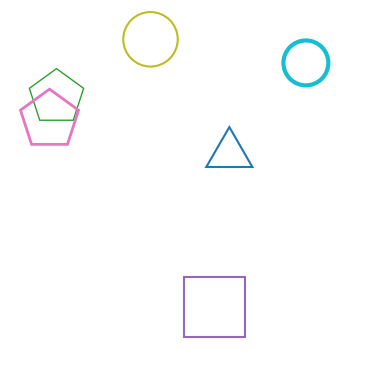[{"shape": "triangle", "thickness": 1.5, "radius": 0.35, "center": [0.596, 0.601]}, {"shape": "pentagon", "thickness": 1, "radius": 0.37, "center": [0.147, 0.748]}, {"shape": "square", "thickness": 1.5, "radius": 0.39, "center": [0.557, 0.202]}, {"shape": "pentagon", "thickness": 2, "radius": 0.4, "center": [0.129, 0.689]}, {"shape": "circle", "thickness": 1.5, "radius": 0.35, "center": [0.391, 0.898]}, {"shape": "circle", "thickness": 3, "radius": 0.29, "center": [0.794, 0.837]}]